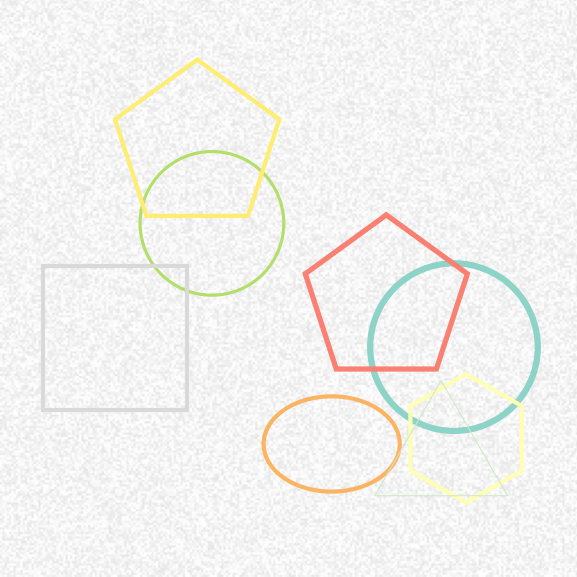[{"shape": "circle", "thickness": 3, "radius": 0.73, "center": [0.786, 0.398]}, {"shape": "hexagon", "thickness": 2, "radius": 0.56, "center": [0.807, 0.24]}, {"shape": "pentagon", "thickness": 2.5, "radius": 0.74, "center": [0.669, 0.479]}, {"shape": "oval", "thickness": 2, "radius": 0.59, "center": [0.574, 0.23]}, {"shape": "circle", "thickness": 1.5, "radius": 0.62, "center": [0.367, 0.612]}, {"shape": "square", "thickness": 2, "radius": 0.62, "center": [0.199, 0.414]}, {"shape": "triangle", "thickness": 0.5, "radius": 0.66, "center": [0.764, 0.207]}, {"shape": "pentagon", "thickness": 2, "radius": 0.75, "center": [0.341, 0.746]}]